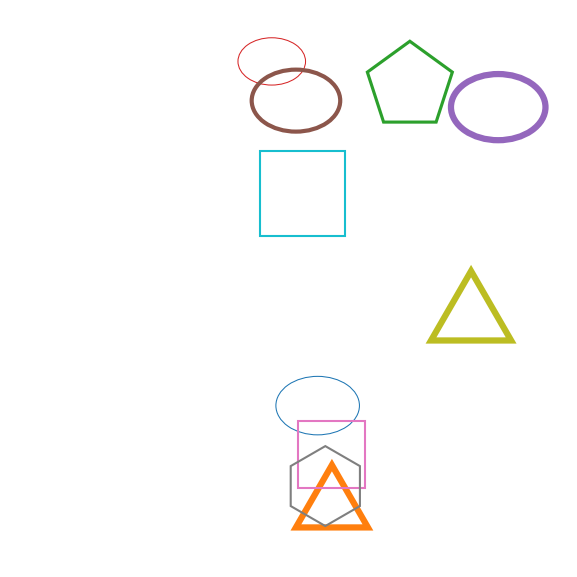[{"shape": "oval", "thickness": 0.5, "radius": 0.36, "center": [0.55, 0.297]}, {"shape": "triangle", "thickness": 3, "radius": 0.36, "center": [0.575, 0.122]}, {"shape": "pentagon", "thickness": 1.5, "radius": 0.39, "center": [0.71, 0.85]}, {"shape": "oval", "thickness": 0.5, "radius": 0.29, "center": [0.471, 0.893]}, {"shape": "oval", "thickness": 3, "radius": 0.41, "center": [0.863, 0.814]}, {"shape": "oval", "thickness": 2, "radius": 0.38, "center": [0.512, 0.825]}, {"shape": "square", "thickness": 1, "radius": 0.29, "center": [0.575, 0.213]}, {"shape": "hexagon", "thickness": 1, "radius": 0.35, "center": [0.563, 0.157]}, {"shape": "triangle", "thickness": 3, "radius": 0.4, "center": [0.816, 0.45]}, {"shape": "square", "thickness": 1, "radius": 0.37, "center": [0.523, 0.664]}]